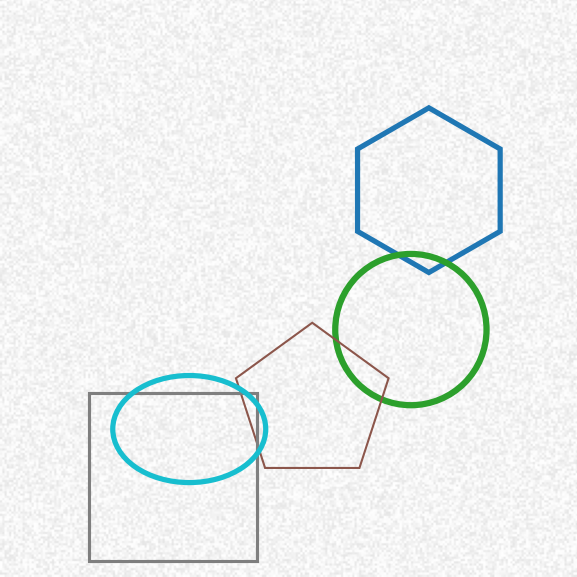[{"shape": "hexagon", "thickness": 2.5, "radius": 0.71, "center": [0.743, 0.67]}, {"shape": "circle", "thickness": 3, "radius": 0.65, "center": [0.711, 0.428]}, {"shape": "pentagon", "thickness": 1, "radius": 0.69, "center": [0.541, 0.301]}, {"shape": "square", "thickness": 1.5, "radius": 0.73, "center": [0.3, 0.173]}, {"shape": "oval", "thickness": 2.5, "radius": 0.66, "center": [0.328, 0.256]}]